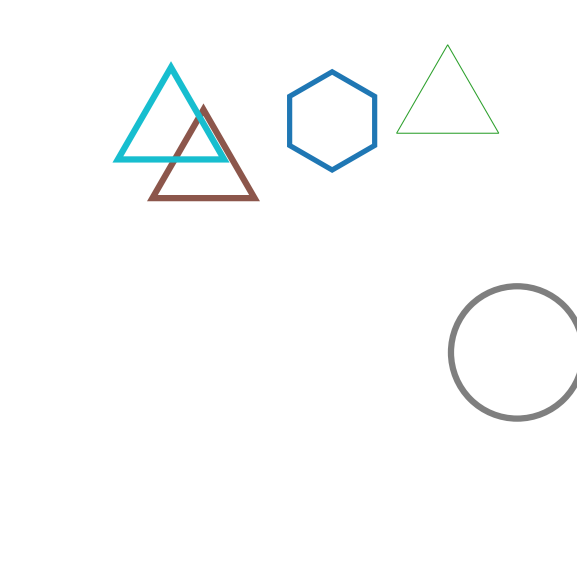[{"shape": "hexagon", "thickness": 2.5, "radius": 0.43, "center": [0.575, 0.79]}, {"shape": "triangle", "thickness": 0.5, "radius": 0.51, "center": [0.775, 0.819]}, {"shape": "triangle", "thickness": 3, "radius": 0.51, "center": [0.352, 0.707]}, {"shape": "circle", "thickness": 3, "radius": 0.57, "center": [0.895, 0.389]}, {"shape": "triangle", "thickness": 3, "radius": 0.53, "center": [0.296, 0.776]}]